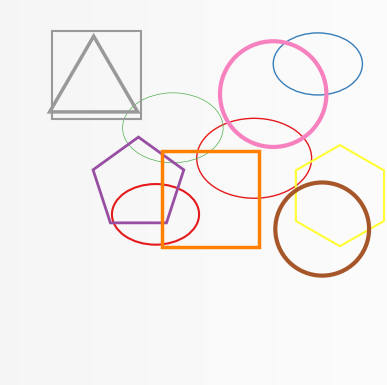[{"shape": "oval", "thickness": 1, "radius": 0.74, "center": [0.656, 0.589]}, {"shape": "oval", "thickness": 1.5, "radius": 0.56, "center": [0.401, 0.443]}, {"shape": "oval", "thickness": 1, "radius": 0.58, "center": [0.82, 0.834]}, {"shape": "oval", "thickness": 0.5, "radius": 0.65, "center": [0.446, 0.668]}, {"shape": "pentagon", "thickness": 2, "radius": 0.62, "center": [0.357, 0.521]}, {"shape": "square", "thickness": 2.5, "radius": 0.62, "center": [0.543, 0.483]}, {"shape": "hexagon", "thickness": 1.5, "radius": 0.66, "center": [0.877, 0.492]}, {"shape": "circle", "thickness": 3, "radius": 0.6, "center": [0.831, 0.405]}, {"shape": "circle", "thickness": 3, "radius": 0.69, "center": [0.705, 0.756]}, {"shape": "square", "thickness": 1.5, "radius": 0.58, "center": [0.249, 0.805]}, {"shape": "triangle", "thickness": 2.5, "radius": 0.66, "center": [0.242, 0.775]}]